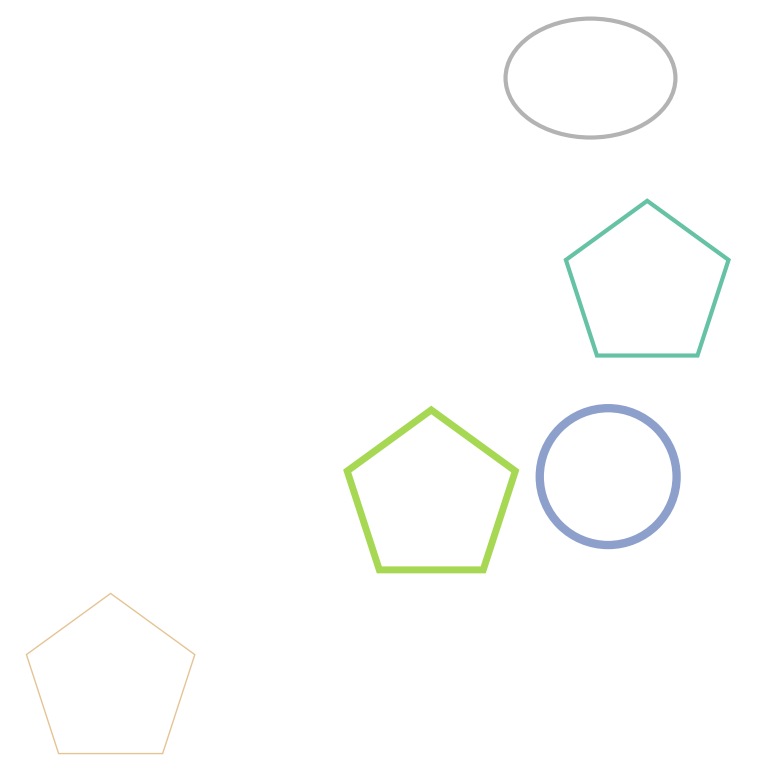[{"shape": "pentagon", "thickness": 1.5, "radius": 0.56, "center": [0.841, 0.628]}, {"shape": "circle", "thickness": 3, "radius": 0.44, "center": [0.79, 0.381]}, {"shape": "pentagon", "thickness": 2.5, "radius": 0.57, "center": [0.56, 0.353]}, {"shape": "pentagon", "thickness": 0.5, "radius": 0.57, "center": [0.144, 0.114]}, {"shape": "oval", "thickness": 1.5, "radius": 0.55, "center": [0.767, 0.899]}]